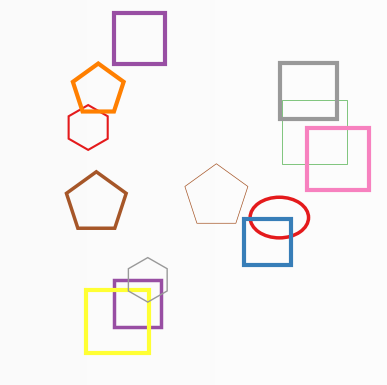[{"shape": "oval", "thickness": 2.5, "radius": 0.38, "center": [0.721, 0.435]}, {"shape": "hexagon", "thickness": 1.5, "radius": 0.29, "center": [0.228, 0.669]}, {"shape": "square", "thickness": 3, "radius": 0.3, "center": [0.691, 0.371]}, {"shape": "square", "thickness": 0.5, "radius": 0.42, "center": [0.811, 0.657]}, {"shape": "square", "thickness": 2.5, "radius": 0.3, "center": [0.354, 0.212]}, {"shape": "square", "thickness": 3, "radius": 0.33, "center": [0.36, 0.899]}, {"shape": "pentagon", "thickness": 3, "radius": 0.34, "center": [0.254, 0.766]}, {"shape": "square", "thickness": 3, "radius": 0.41, "center": [0.303, 0.165]}, {"shape": "pentagon", "thickness": 2.5, "radius": 0.41, "center": [0.249, 0.473]}, {"shape": "pentagon", "thickness": 0.5, "radius": 0.43, "center": [0.558, 0.489]}, {"shape": "square", "thickness": 3, "radius": 0.4, "center": [0.873, 0.588]}, {"shape": "hexagon", "thickness": 1, "radius": 0.29, "center": [0.381, 0.273]}, {"shape": "square", "thickness": 3, "radius": 0.37, "center": [0.795, 0.764]}]